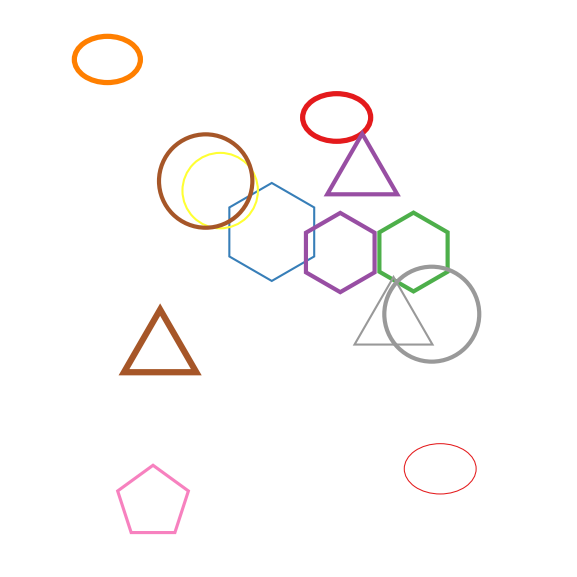[{"shape": "oval", "thickness": 2.5, "radius": 0.29, "center": [0.583, 0.796]}, {"shape": "oval", "thickness": 0.5, "radius": 0.31, "center": [0.762, 0.187]}, {"shape": "hexagon", "thickness": 1, "radius": 0.42, "center": [0.471, 0.597]}, {"shape": "hexagon", "thickness": 2, "radius": 0.34, "center": [0.716, 0.563]}, {"shape": "hexagon", "thickness": 2, "radius": 0.34, "center": [0.589, 0.562]}, {"shape": "triangle", "thickness": 2, "radius": 0.35, "center": [0.627, 0.698]}, {"shape": "oval", "thickness": 2.5, "radius": 0.29, "center": [0.186, 0.896]}, {"shape": "circle", "thickness": 1, "radius": 0.33, "center": [0.381, 0.669]}, {"shape": "circle", "thickness": 2, "radius": 0.4, "center": [0.356, 0.686]}, {"shape": "triangle", "thickness": 3, "radius": 0.36, "center": [0.277, 0.391]}, {"shape": "pentagon", "thickness": 1.5, "radius": 0.32, "center": [0.265, 0.129]}, {"shape": "triangle", "thickness": 1, "radius": 0.39, "center": [0.681, 0.441]}, {"shape": "circle", "thickness": 2, "radius": 0.41, "center": [0.748, 0.455]}]